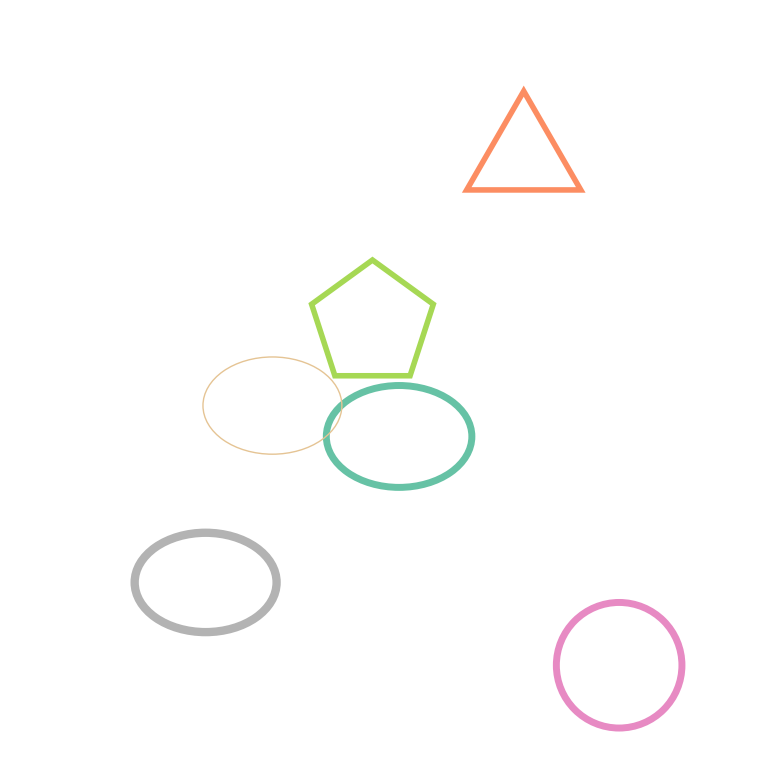[{"shape": "oval", "thickness": 2.5, "radius": 0.47, "center": [0.518, 0.433]}, {"shape": "triangle", "thickness": 2, "radius": 0.43, "center": [0.68, 0.796]}, {"shape": "circle", "thickness": 2.5, "radius": 0.41, "center": [0.804, 0.136]}, {"shape": "pentagon", "thickness": 2, "radius": 0.42, "center": [0.484, 0.579]}, {"shape": "oval", "thickness": 0.5, "radius": 0.45, "center": [0.354, 0.473]}, {"shape": "oval", "thickness": 3, "radius": 0.46, "center": [0.267, 0.244]}]